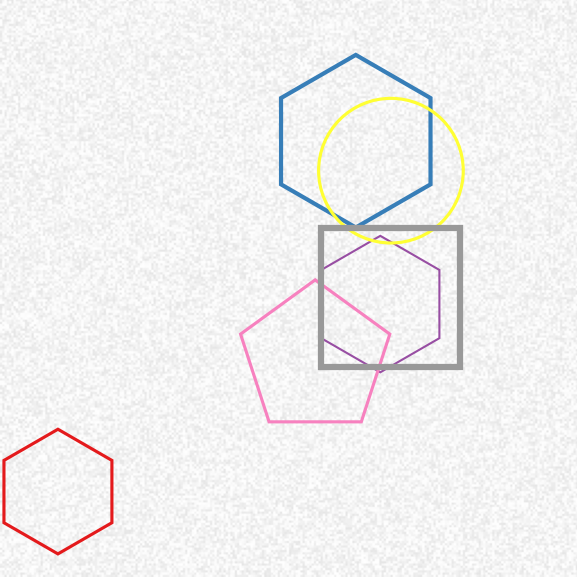[{"shape": "hexagon", "thickness": 1.5, "radius": 0.54, "center": [0.1, 0.148]}, {"shape": "hexagon", "thickness": 2, "radius": 0.75, "center": [0.616, 0.755]}, {"shape": "hexagon", "thickness": 1, "radius": 0.59, "center": [0.659, 0.473]}, {"shape": "circle", "thickness": 1.5, "radius": 0.63, "center": [0.677, 0.704]}, {"shape": "pentagon", "thickness": 1.5, "radius": 0.68, "center": [0.546, 0.379]}, {"shape": "square", "thickness": 3, "radius": 0.6, "center": [0.677, 0.484]}]